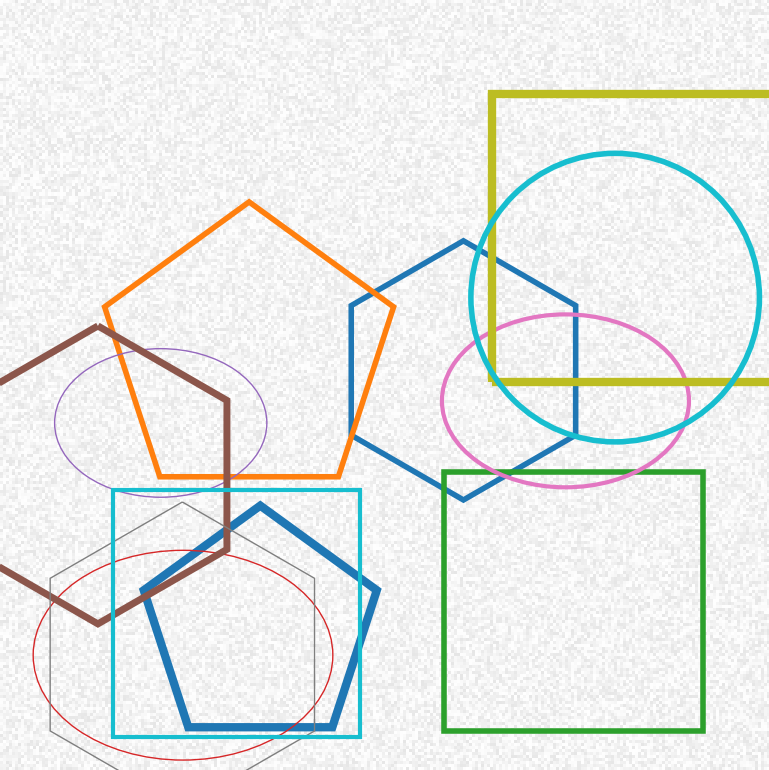[{"shape": "hexagon", "thickness": 2, "radius": 0.84, "center": [0.602, 0.519]}, {"shape": "pentagon", "thickness": 3, "radius": 0.8, "center": [0.338, 0.184]}, {"shape": "pentagon", "thickness": 2, "radius": 0.99, "center": [0.324, 0.54]}, {"shape": "square", "thickness": 2, "radius": 0.84, "center": [0.745, 0.219]}, {"shape": "oval", "thickness": 0.5, "radius": 0.97, "center": [0.238, 0.149]}, {"shape": "oval", "thickness": 0.5, "radius": 0.69, "center": [0.209, 0.451]}, {"shape": "hexagon", "thickness": 2.5, "radius": 0.97, "center": [0.127, 0.383]}, {"shape": "oval", "thickness": 1.5, "radius": 0.8, "center": [0.734, 0.479]}, {"shape": "hexagon", "thickness": 0.5, "radius": 0.99, "center": [0.237, 0.15]}, {"shape": "square", "thickness": 3, "radius": 0.94, "center": [0.827, 0.691]}, {"shape": "circle", "thickness": 2, "radius": 0.94, "center": [0.799, 0.614]}, {"shape": "square", "thickness": 1.5, "radius": 0.8, "center": [0.307, 0.203]}]